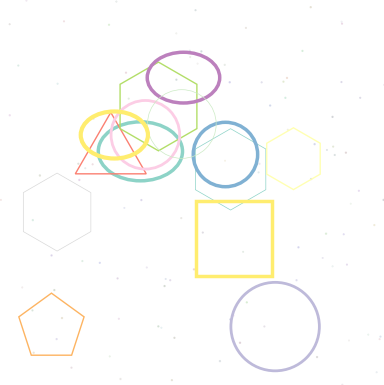[{"shape": "hexagon", "thickness": 0.5, "radius": 0.53, "center": [0.599, 0.56]}, {"shape": "oval", "thickness": 2.5, "radius": 0.55, "center": [0.365, 0.607]}, {"shape": "hexagon", "thickness": 1, "radius": 0.4, "center": [0.762, 0.588]}, {"shape": "circle", "thickness": 2, "radius": 0.57, "center": [0.715, 0.152]}, {"shape": "triangle", "thickness": 1, "radius": 0.53, "center": [0.288, 0.602]}, {"shape": "circle", "thickness": 2.5, "radius": 0.42, "center": [0.586, 0.599]}, {"shape": "pentagon", "thickness": 1, "radius": 0.45, "center": [0.134, 0.149]}, {"shape": "hexagon", "thickness": 1, "radius": 0.58, "center": [0.412, 0.723]}, {"shape": "circle", "thickness": 2, "radius": 0.45, "center": [0.378, 0.65]}, {"shape": "hexagon", "thickness": 0.5, "radius": 0.51, "center": [0.148, 0.449]}, {"shape": "oval", "thickness": 2.5, "radius": 0.47, "center": [0.477, 0.798]}, {"shape": "circle", "thickness": 0.5, "radius": 0.45, "center": [0.472, 0.678]}, {"shape": "oval", "thickness": 3, "radius": 0.44, "center": [0.297, 0.649]}, {"shape": "square", "thickness": 2.5, "radius": 0.49, "center": [0.608, 0.38]}]